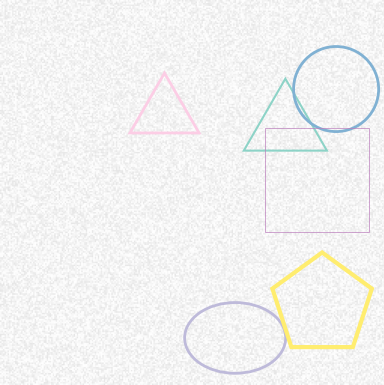[{"shape": "triangle", "thickness": 1.5, "radius": 0.62, "center": [0.741, 0.671]}, {"shape": "oval", "thickness": 2, "radius": 0.66, "center": [0.611, 0.122]}, {"shape": "circle", "thickness": 2, "radius": 0.55, "center": [0.873, 0.769]}, {"shape": "triangle", "thickness": 2, "radius": 0.52, "center": [0.427, 0.707]}, {"shape": "square", "thickness": 0.5, "radius": 0.68, "center": [0.823, 0.533]}, {"shape": "pentagon", "thickness": 3, "radius": 0.68, "center": [0.837, 0.208]}]